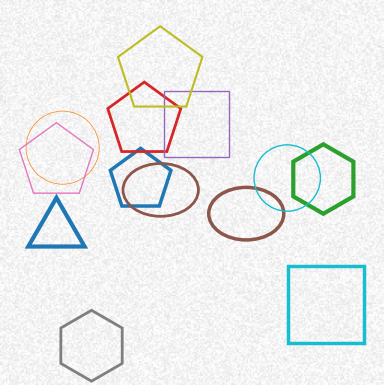[{"shape": "triangle", "thickness": 3, "radius": 0.42, "center": [0.147, 0.402]}, {"shape": "pentagon", "thickness": 2.5, "radius": 0.41, "center": [0.365, 0.532]}, {"shape": "circle", "thickness": 0.5, "radius": 0.47, "center": [0.163, 0.616]}, {"shape": "hexagon", "thickness": 3, "radius": 0.45, "center": [0.84, 0.535]}, {"shape": "pentagon", "thickness": 2, "radius": 0.5, "center": [0.375, 0.687]}, {"shape": "square", "thickness": 1, "radius": 0.43, "center": [0.511, 0.679]}, {"shape": "oval", "thickness": 2.5, "radius": 0.49, "center": [0.64, 0.445]}, {"shape": "oval", "thickness": 2, "radius": 0.49, "center": [0.417, 0.507]}, {"shape": "pentagon", "thickness": 1, "radius": 0.51, "center": [0.147, 0.58]}, {"shape": "hexagon", "thickness": 2, "radius": 0.46, "center": [0.238, 0.102]}, {"shape": "pentagon", "thickness": 1.5, "radius": 0.58, "center": [0.416, 0.817]}, {"shape": "square", "thickness": 2.5, "radius": 0.5, "center": [0.847, 0.209]}, {"shape": "circle", "thickness": 1, "radius": 0.43, "center": [0.746, 0.538]}]